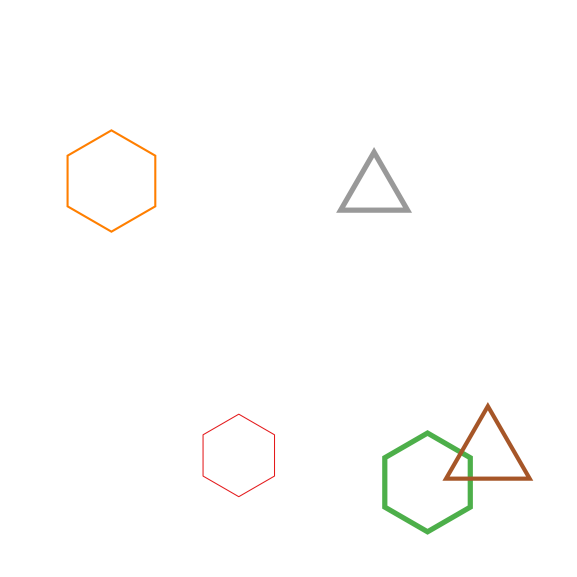[{"shape": "hexagon", "thickness": 0.5, "radius": 0.36, "center": [0.413, 0.211]}, {"shape": "hexagon", "thickness": 2.5, "radius": 0.43, "center": [0.74, 0.164]}, {"shape": "hexagon", "thickness": 1, "radius": 0.44, "center": [0.193, 0.686]}, {"shape": "triangle", "thickness": 2, "radius": 0.42, "center": [0.845, 0.212]}, {"shape": "triangle", "thickness": 2.5, "radius": 0.33, "center": [0.648, 0.669]}]